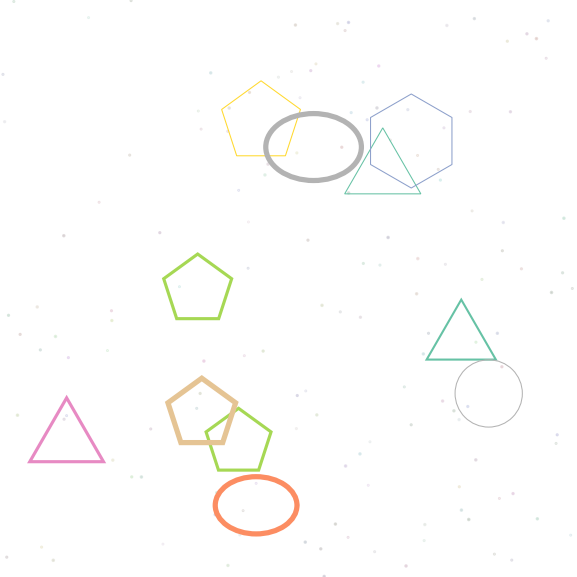[{"shape": "triangle", "thickness": 1, "radius": 0.35, "center": [0.799, 0.411]}, {"shape": "triangle", "thickness": 0.5, "radius": 0.38, "center": [0.663, 0.702]}, {"shape": "oval", "thickness": 2.5, "radius": 0.35, "center": [0.443, 0.124]}, {"shape": "hexagon", "thickness": 0.5, "radius": 0.41, "center": [0.712, 0.755]}, {"shape": "triangle", "thickness": 1.5, "radius": 0.37, "center": [0.115, 0.236]}, {"shape": "pentagon", "thickness": 1.5, "radius": 0.3, "center": [0.413, 0.233]}, {"shape": "pentagon", "thickness": 1.5, "radius": 0.31, "center": [0.342, 0.497]}, {"shape": "pentagon", "thickness": 0.5, "radius": 0.36, "center": [0.452, 0.787]}, {"shape": "pentagon", "thickness": 2.5, "radius": 0.31, "center": [0.349, 0.283]}, {"shape": "oval", "thickness": 2.5, "radius": 0.41, "center": [0.543, 0.745]}, {"shape": "circle", "thickness": 0.5, "radius": 0.29, "center": [0.846, 0.318]}]